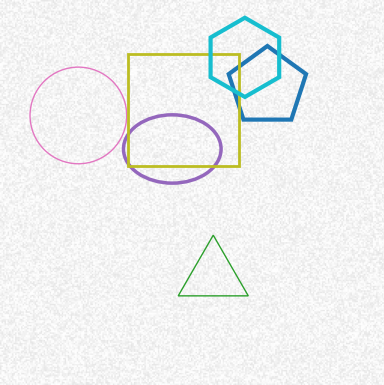[{"shape": "pentagon", "thickness": 3, "radius": 0.53, "center": [0.695, 0.775]}, {"shape": "triangle", "thickness": 1, "radius": 0.53, "center": [0.554, 0.284]}, {"shape": "oval", "thickness": 2.5, "radius": 0.63, "center": [0.447, 0.613]}, {"shape": "circle", "thickness": 1, "radius": 0.63, "center": [0.204, 0.7]}, {"shape": "square", "thickness": 2, "radius": 0.73, "center": [0.477, 0.714]}, {"shape": "hexagon", "thickness": 3, "radius": 0.51, "center": [0.636, 0.851]}]